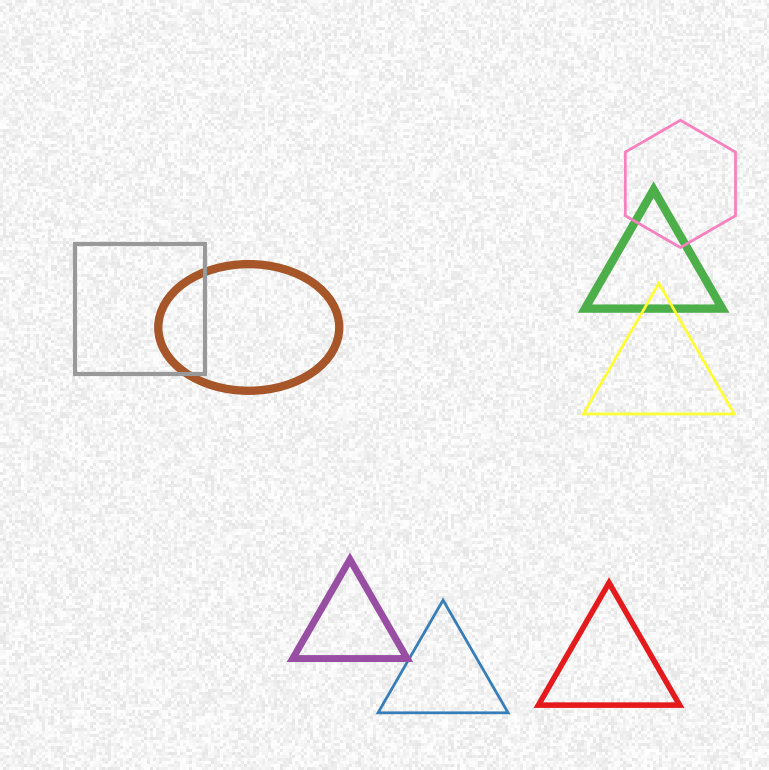[{"shape": "triangle", "thickness": 2, "radius": 0.53, "center": [0.791, 0.137]}, {"shape": "triangle", "thickness": 1, "radius": 0.49, "center": [0.575, 0.123]}, {"shape": "triangle", "thickness": 3, "radius": 0.51, "center": [0.849, 0.651]}, {"shape": "triangle", "thickness": 2.5, "radius": 0.43, "center": [0.454, 0.188]}, {"shape": "triangle", "thickness": 1, "radius": 0.57, "center": [0.856, 0.519]}, {"shape": "oval", "thickness": 3, "radius": 0.59, "center": [0.323, 0.575]}, {"shape": "hexagon", "thickness": 1, "radius": 0.41, "center": [0.884, 0.761]}, {"shape": "square", "thickness": 1.5, "radius": 0.42, "center": [0.181, 0.599]}]